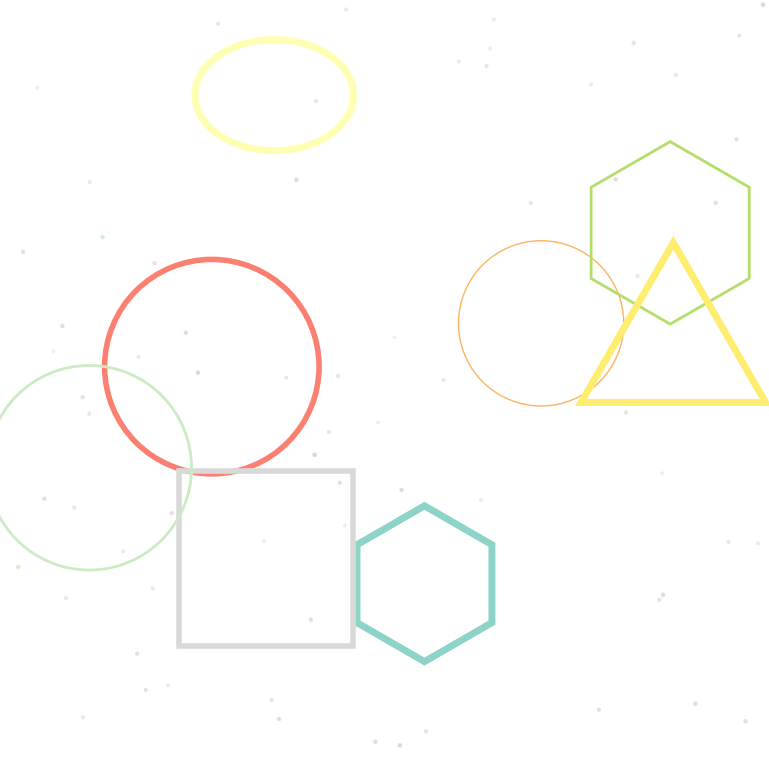[{"shape": "hexagon", "thickness": 2.5, "radius": 0.51, "center": [0.551, 0.242]}, {"shape": "oval", "thickness": 2.5, "radius": 0.52, "center": [0.356, 0.876]}, {"shape": "circle", "thickness": 2, "radius": 0.7, "center": [0.275, 0.524]}, {"shape": "circle", "thickness": 0.5, "radius": 0.54, "center": [0.703, 0.58]}, {"shape": "hexagon", "thickness": 1, "radius": 0.59, "center": [0.87, 0.698]}, {"shape": "square", "thickness": 2, "radius": 0.57, "center": [0.346, 0.274]}, {"shape": "circle", "thickness": 1, "radius": 0.66, "center": [0.116, 0.393]}, {"shape": "triangle", "thickness": 2.5, "radius": 0.69, "center": [0.874, 0.547]}]